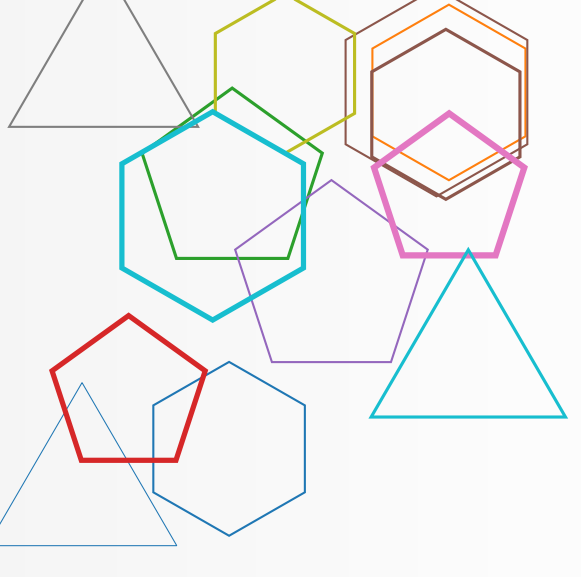[{"shape": "hexagon", "thickness": 1, "radius": 0.75, "center": [0.394, 0.222]}, {"shape": "triangle", "thickness": 0.5, "radius": 0.94, "center": [0.141, 0.148]}, {"shape": "hexagon", "thickness": 1, "radius": 0.76, "center": [0.772, 0.839]}, {"shape": "pentagon", "thickness": 1.5, "radius": 0.82, "center": [0.399, 0.684]}, {"shape": "pentagon", "thickness": 2.5, "radius": 0.69, "center": [0.221, 0.314]}, {"shape": "pentagon", "thickness": 1, "radius": 0.87, "center": [0.57, 0.513]}, {"shape": "hexagon", "thickness": 1, "radius": 0.9, "center": [0.751, 0.84]}, {"shape": "hexagon", "thickness": 1.5, "radius": 0.74, "center": [0.767, 0.801]}, {"shape": "pentagon", "thickness": 3, "radius": 0.68, "center": [0.773, 0.667]}, {"shape": "triangle", "thickness": 1, "radius": 0.94, "center": [0.178, 0.873]}, {"shape": "hexagon", "thickness": 1.5, "radius": 0.69, "center": [0.49, 0.872]}, {"shape": "triangle", "thickness": 1.5, "radius": 0.97, "center": [0.806, 0.374]}, {"shape": "hexagon", "thickness": 2.5, "radius": 0.9, "center": [0.366, 0.625]}]